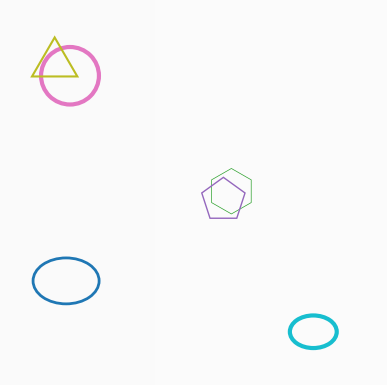[{"shape": "oval", "thickness": 2, "radius": 0.43, "center": [0.171, 0.27]}, {"shape": "hexagon", "thickness": 0.5, "radius": 0.3, "center": [0.597, 0.503]}, {"shape": "pentagon", "thickness": 1, "radius": 0.29, "center": [0.576, 0.481]}, {"shape": "circle", "thickness": 3, "radius": 0.37, "center": [0.181, 0.803]}, {"shape": "triangle", "thickness": 1.5, "radius": 0.34, "center": [0.141, 0.835]}, {"shape": "oval", "thickness": 3, "radius": 0.3, "center": [0.809, 0.138]}]